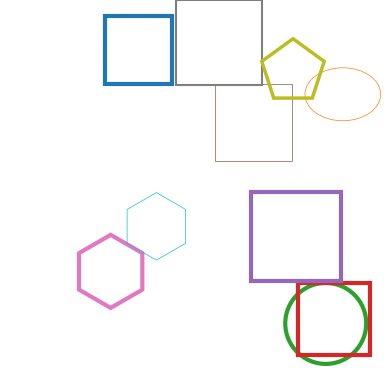[{"shape": "square", "thickness": 3, "radius": 0.44, "center": [0.359, 0.87]}, {"shape": "oval", "thickness": 0.5, "radius": 0.49, "center": [0.89, 0.755]}, {"shape": "circle", "thickness": 3, "radius": 0.53, "center": [0.846, 0.16]}, {"shape": "square", "thickness": 3, "radius": 0.47, "center": [0.867, 0.171]}, {"shape": "square", "thickness": 3, "radius": 0.58, "center": [0.769, 0.386]}, {"shape": "square", "thickness": 0.5, "radius": 0.5, "center": [0.659, 0.682]}, {"shape": "hexagon", "thickness": 3, "radius": 0.47, "center": [0.287, 0.295]}, {"shape": "square", "thickness": 1.5, "radius": 0.56, "center": [0.568, 0.89]}, {"shape": "pentagon", "thickness": 2.5, "radius": 0.43, "center": [0.761, 0.814]}, {"shape": "hexagon", "thickness": 0.5, "radius": 0.44, "center": [0.406, 0.412]}]